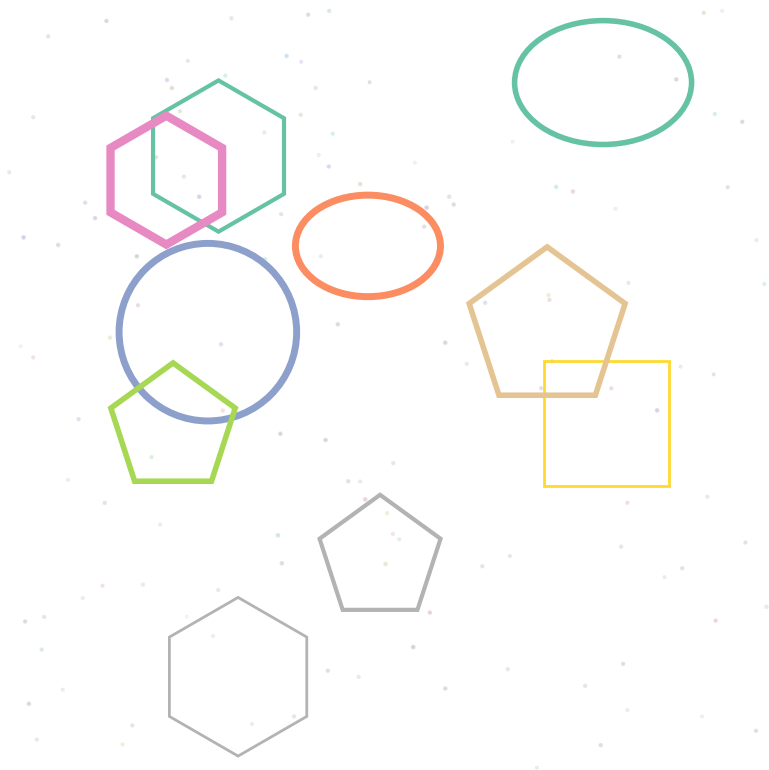[{"shape": "hexagon", "thickness": 1.5, "radius": 0.49, "center": [0.284, 0.797]}, {"shape": "oval", "thickness": 2, "radius": 0.57, "center": [0.783, 0.893]}, {"shape": "oval", "thickness": 2.5, "radius": 0.47, "center": [0.478, 0.681]}, {"shape": "circle", "thickness": 2.5, "radius": 0.58, "center": [0.27, 0.569]}, {"shape": "hexagon", "thickness": 3, "radius": 0.42, "center": [0.216, 0.766]}, {"shape": "pentagon", "thickness": 2, "radius": 0.42, "center": [0.225, 0.444]}, {"shape": "square", "thickness": 1, "radius": 0.41, "center": [0.788, 0.451]}, {"shape": "pentagon", "thickness": 2, "radius": 0.53, "center": [0.711, 0.573]}, {"shape": "hexagon", "thickness": 1, "radius": 0.52, "center": [0.309, 0.121]}, {"shape": "pentagon", "thickness": 1.5, "radius": 0.41, "center": [0.494, 0.275]}]